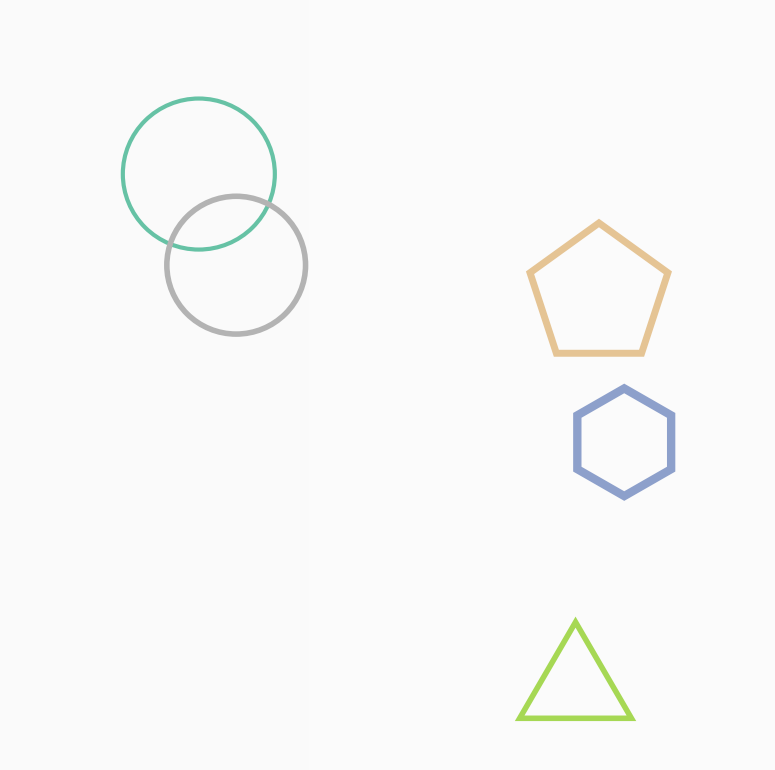[{"shape": "circle", "thickness": 1.5, "radius": 0.49, "center": [0.257, 0.774]}, {"shape": "hexagon", "thickness": 3, "radius": 0.35, "center": [0.805, 0.426]}, {"shape": "triangle", "thickness": 2, "radius": 0.42, "center": [0.743, 0.109]}, {"shape": "pentagon", "thickness": 2.5, "radius": 0.47, "center": [0.773, 0.617]}, {"shape": "circle", "thickness": 2, "radius": 0.45, "center": [0.305, 0.656]}]